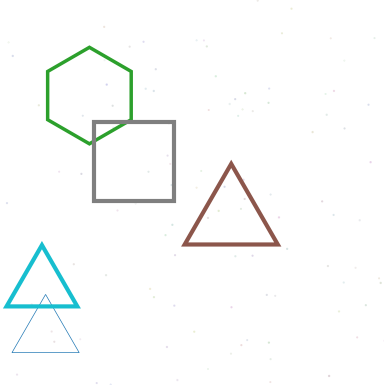[{"shape": "triangle", "thickness": 0.5, "radius": 0.5, "center": [0.118, 0.134]}, {"shape": "hexagon", "thickness": 2.5, "radius": 0.63, "center": [0.232, 0.752]}, {"shape": "triangle", "thickness": 3, "radius": 0.7, "center": [0.601, 0.435]}, {"shape": "square", "thickness": 3, "radius": 0.52, "center": [0.348, 0.581]}, {"shape": "triangle", "thickness": 3, "radius": 0.53, "center": [0.109, 0.257]}]